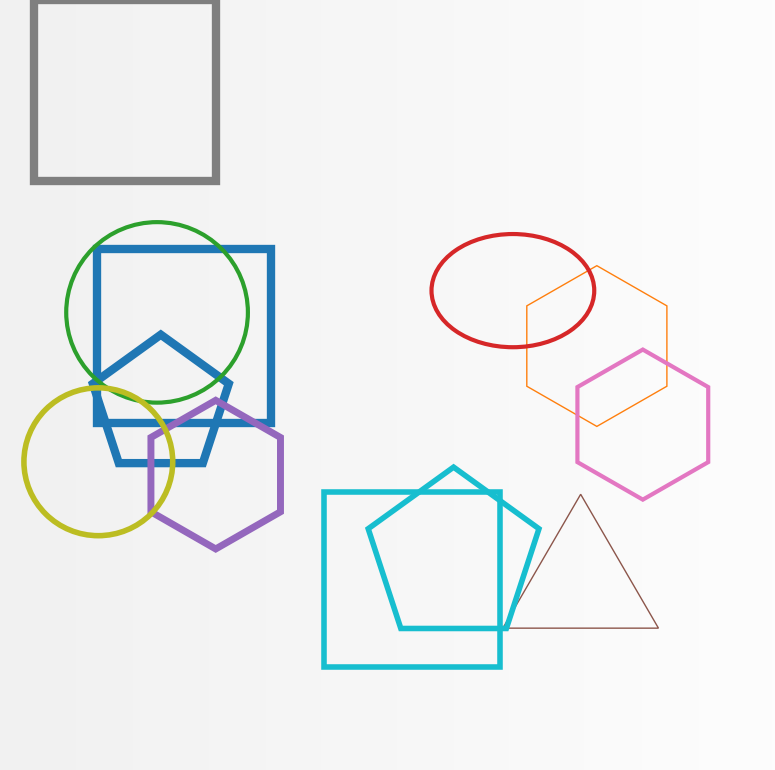[{"shape": "square", "thickness": 3, "radius": 0.56, "center": [0.237, 0.564]}, {"shape": "pentagon", "thickness": 3, "radius": 0.46, "center": [0.207, 0.473]}, {"shape": "hexagon", "thickness": 0.5, "radius": 0.52, "center": [0.77, 0.551]}, {"shape": "circle", "thickness": 1.5, "radius": 0.59, "center": [0.203, 0.594]}, {"shape": "oval", "thickness": 1.5, "radius": 0.52, "center": [0.662, 0.623]}, {"shape": "hexagon", "thickness": 2.5, "radius": 0.48, "center": [0.278, 0.384]}, {"shape": "triangle", "thickness": 0.5, "radius": 0.58, "center": [0.749, 0.242]}, {"shape": "hexagon", "thickness": 1.5, "radius": 0.49, "center": [0.829, 0.449]}, {"shape": "square", "thickness": 3, "radius": 0.59, "center": [0.161, 0.882]}, {"shape": "circle", "thickness": 2, "radius": 0.48, "center": [0.127, 0.4]}, {"shape": "pentagon", "thickness": 2, "radius": 0.58, "center": [0.585, 0.278]}, {"shape": "square", "thickness": 2, "radius": 0.57, "center": [0.532, 0.247]}]